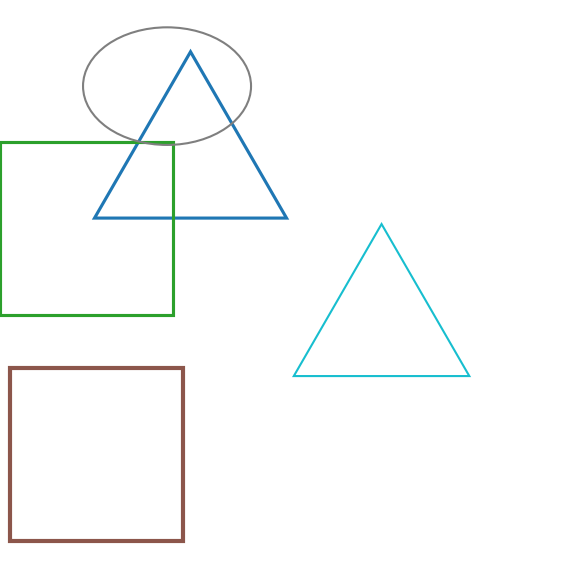[{"shape": "triangle", "thickness": 1.5, "radius": 0.96, "center": [0.33, 0.717]}, {"shape": "square", "thickness": 1.5, "radius": 0.75, "center": [0.15, 0.603]}, {"shape": "square", "thickness": 2, "radius": 0.75, "center": [0.167, 0.212]}, {"shape": "oval", "thickness": 1, "radius": 0.73, "center": [0.289, 0.85]}, {"shape": "triangle", "thickness": 1, "radius": 0.88, "center": [0.661, 0.436]}]